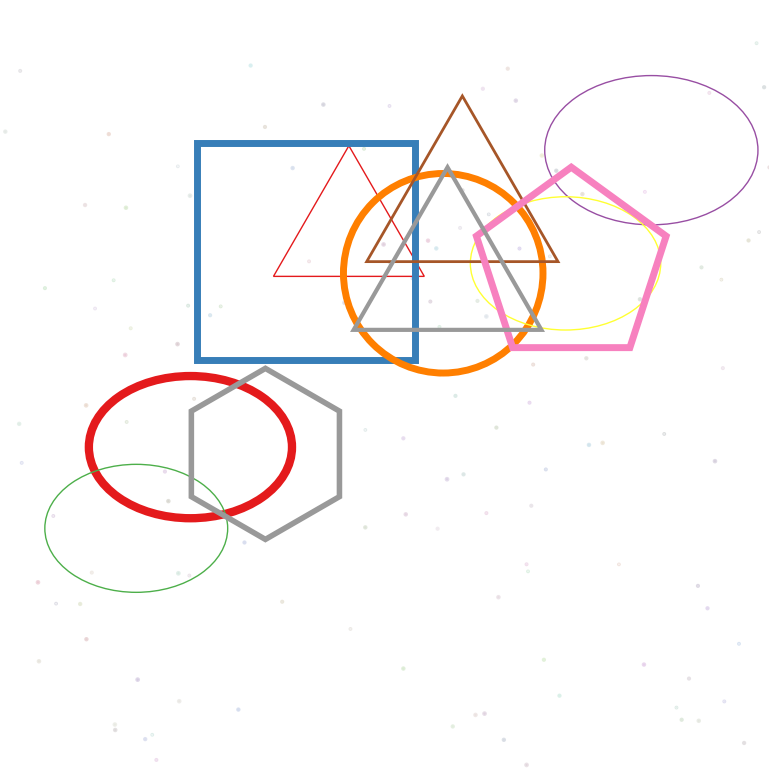[{"shape": "triangle", "thickness": 0.5, "radius": 0.57, "center": [0.453, 0.698]}, {"shape": "oval", "thickness": 3, "radius": 0.66, "center": [0.247, 0.419]}, {"shape": "square", "thickness": 2.5, "radius": 0.71, "center": [0.397, 0.673]}, {"shape": "oval", "thickness": 0.5, "radius": 0.59, "center": [0.177, 0.314]}, {"shape": "oval", "thickness": 0.5, "radius": 0.69, "center": [0.846, 0.805]}, {"shape": "circle", "thickness": 2.5, "radius": 0.65, "center": [0.576, 0.645]}, {"shape": "oval", "thickness": 0.5, "radius": 0.62, "center": [0.734, 0.658]}, {"shape": "triangle", "thickness": 1, "radius": 0.72, "center": [0.6, 0.732]}, {"shape": "pentagon", "thickness": 2.5, "radius": 0.65, "center": [0.742, 0.653]}, {"shape": "hexagon", "thickness": 2, "radius": 0.56, "center": [0.345, 0.411]}, {"shape": "triangle", "thickness": 1.5, "radius": 0.7, "center": [0.581, 0.642]}]